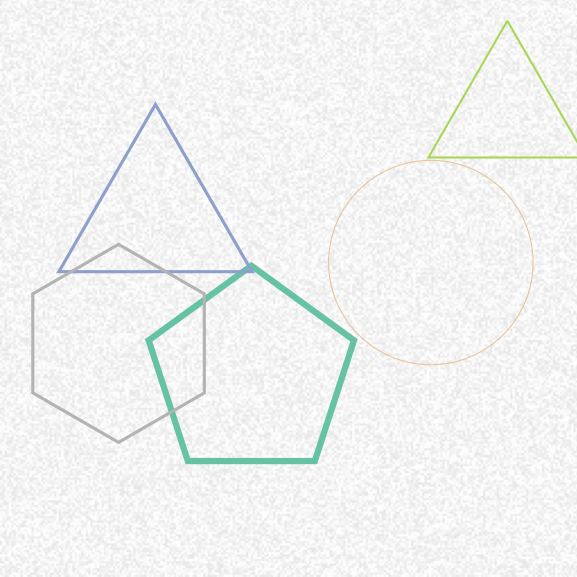[{"shape": "pentagon", "thickness": 3, "radius": 0.93, "center": [0.435, 0.352]}, {"shape": "triangle", "thickness": 1.5, "radius": 0.97, "center": [0.269, 0.625]}, {"shape": "triangle", "thickness": 1, "radius": 0.79, "center": [0.878, 0.805]}, {"shape": "circle", "thickness": 0.5, "radius": 0.89, "center": [0.746, 0.545]}, {"shape": "hexagon", "thickness": 1.5, "radius": 0.86, "center": [0.205, 0.405]}]